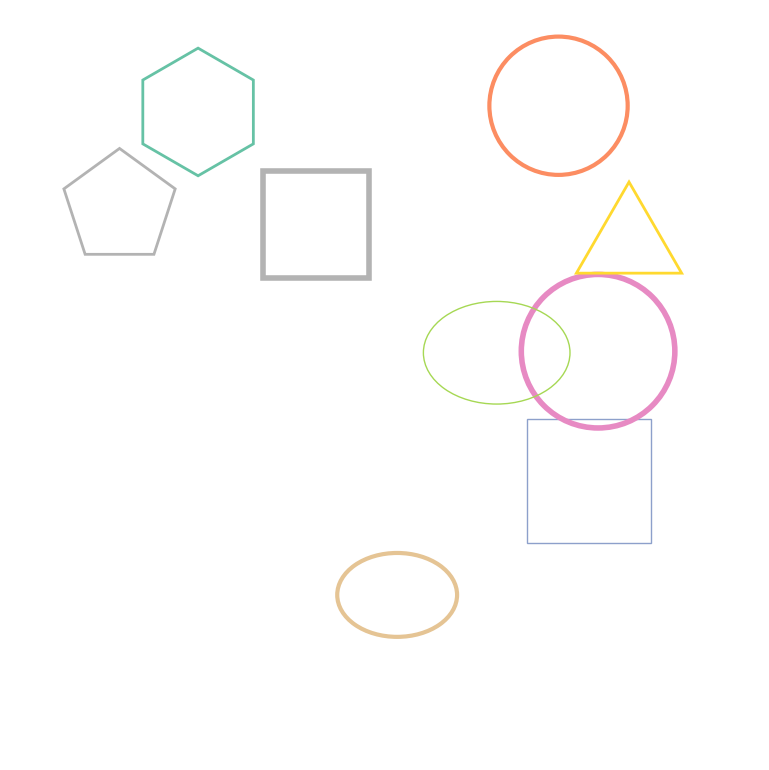[{"shape": "hexagon", "thickness": 1, "radius": 0.41, "center": [0.257, 0.855]}, {"shape": "circle", "thickness": 1.5, "radius": 0.45, "center": [0.725, 0.863]}, {"shape": "square", "thickness": 0.5, "radius": 0.4, "center": [0.765, 0.376]}, {"shape": "circle", "thickness": 2, "radius": 0.5, "center": [0.777, 0.544]}, {"shape": "oval", "thickness": 0.5, "radius": 0.48, "center": [0.645, 0.542]}, {"shape": "triangle", "thickness": 1, "radius": 0.39, "center": [0.817, 0.685]}, {"shape": "oval", "thickness": 1.5, "radius": 0.39, "center": [0.516, 0.227]}, {"shape": "pentagon", "thickness": 1, "radius": 0.38, "center": [0.155, 0.731]}, {"shape": "square", "thickness": 2, "radius": 0.35, "center": [0.411, 0.708]}]